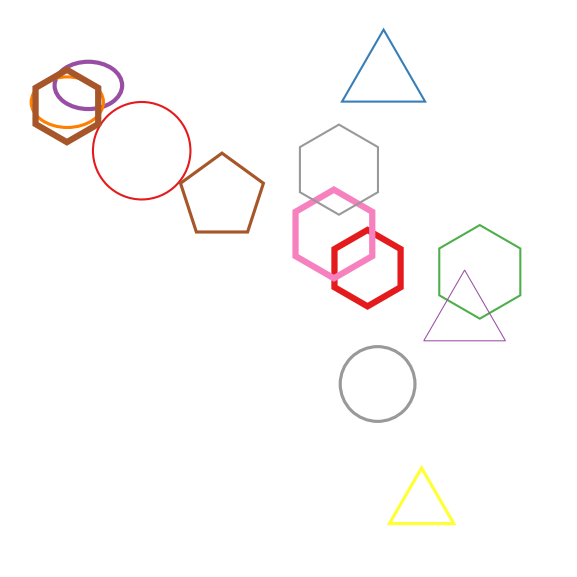[{"shape": "circle", "thickness": 1, "radius": 0.42, "center": [0.245, 0.738]}, {"shape": "hexagon", "thickness": 3, "radius": 0.33, "center": [0.636, 0.535]}, {"shape": "triangle", "thickness": 1, "radius": 0.42, "center": [0.664, 0.865]}, {"shape": "hexagon", "thickness": 1, "radius": 0.41, "center": [0.831, 0.528]}, {"shape": "oval", "thickness": 2, "radius": 0.29, "center": [0.153, 0.851]}, {"shape": "triangle", "thickness": 0.5, "radius": 0.41, "center": [0.805, 0.45]}, {"shape": "oval", "thickness": 1.5, "radius": 0.31, "center": [0.117, 0.822]}, {"shape": "triangle", "thickness": 1.5, "radius": 0.32, "center": [0.73, 0.125]}, {"shape": "hexagon", "thickness": 3, "radius": 0.31, "center": [0.116, 0.816]}, {"shape": "pentagon", "thickness": 1.5, "radius": 0.38, "center": [0.384, 0.658]}, {"shape": "hexagon", "thickness": 3, "radius": 0.38, "center": [0.578, 0.594]}, {"shape": "circle", "thickness": 1.5, "radius": 0.32, "center": [0.654, 0.334]}, {"shape": "hexagon", "thickness": 1, "radius": 0.39, "center": [0.587, 0.705]}]